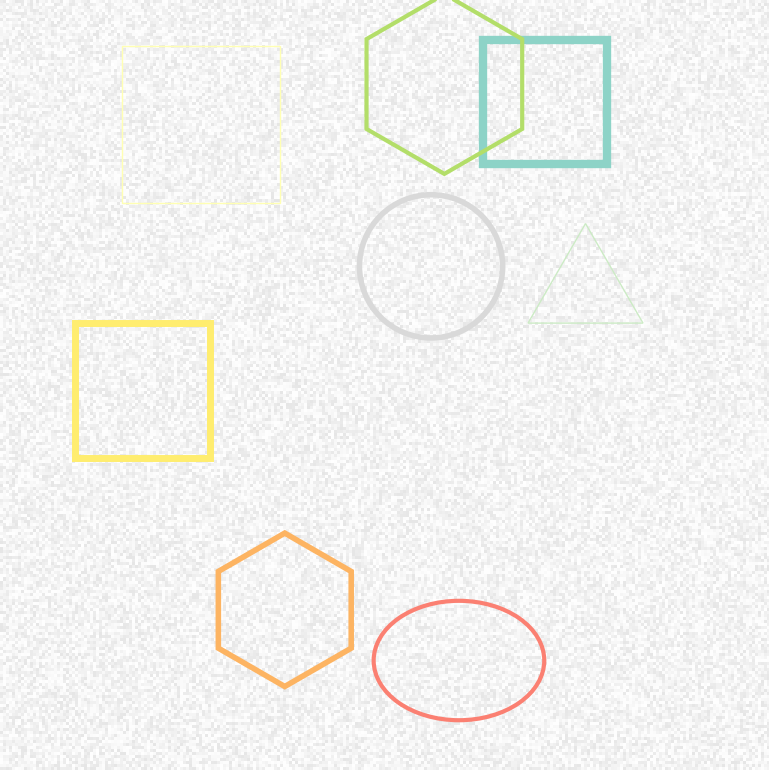[{"shape": "square", "thickness": 3, "radius": 0.4, "center": [0.707, 0.868]}, {"shape": "square", "thickness": 0.5, "radius": 0.51, "center": [0.261, 0.839]}, {"shape": "oval", "thickness": 1.5, "radius": 0.55, "center": [0.596, 0.142]}, {"shape": "hexagon", "thickness": 2, "radius": 0.5, "center": [0.37, 0.208]}, {"shape": "hexagon", "thickness": 1.5, "radius": 0.58, "center": [0.577, 0.891]}, {"shape": "circle", "thickness": 2, "radius": 0.46, "center": [0.56, 0.654]}, {"shape": "triangle", "thickness": 0.5, "radius": 0.43, "center": [0.76, 0.623]}, {"shape": "square", "thickness": 2.5, "radius": 0.44, "center": [0.185, 0.493]}]